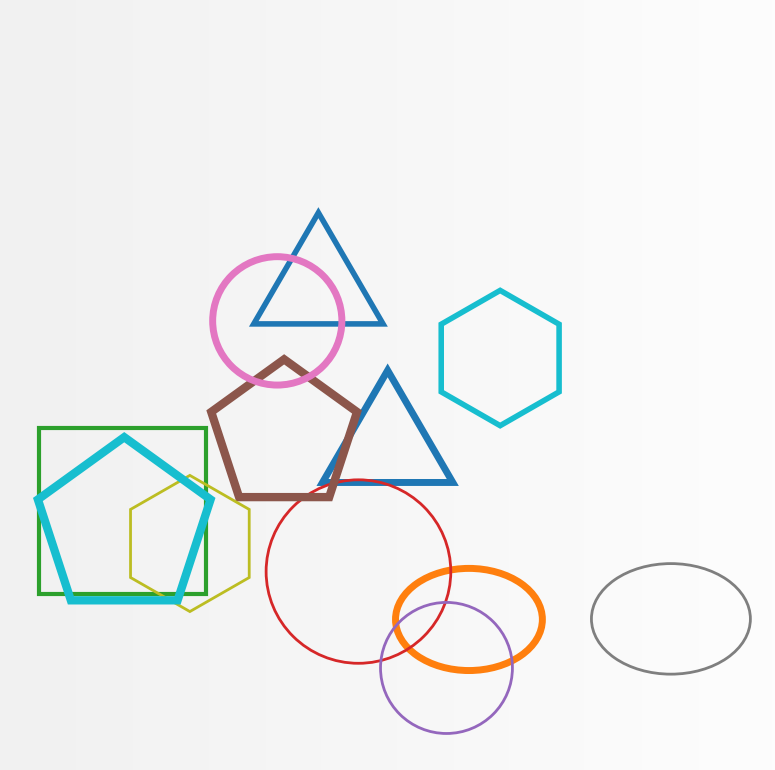[{"shape": "triangle", "thickness": 2, "radius": 0.48, "center": [0.411, 0.627]}, {"shape": "triangle", "thickness": 2.5, "radius": 0.49, "center": [0.5, 0.422]}, {"shape": "oval", "thickness": 2.5, "radius": 0.47, "center": [0.605, 0.196]}, {"shape": "square", "thickness": 1.5, "radius": 0.54, "center": [0.158, 0.336]}, {"shape": "circle", "thickness": 1, "radius": 0.6, "center": [0.463, 0.258]}, {"shape": "circle", "thickness": 1, "radius": 0.43, "center": [0.576, 0.133]}, {"shape": "pentagon", "thickness": 3, "radius": 0.49, "center": [0.367, 0.434]}, {"shape": "circle", "thickness": 2.5, "radius": 0.42, "center": [0.358, 0.583]}, {"shape": "oval", "thickness": 1, "radius": 0.51, "center": [0.866, 0.196]}, {"shape": "hexagon", "thickness": 1, "radius": 0.44, "center": [0.245, 0.294]}, {"shape": "hexagon", "thickness": 2, "radius": 0.44, "center": [0.645, 0.535]}, {"shape": "pentagon", "thickness": 3, "radius": 0.59, "center": [0.16, 0.315]}]